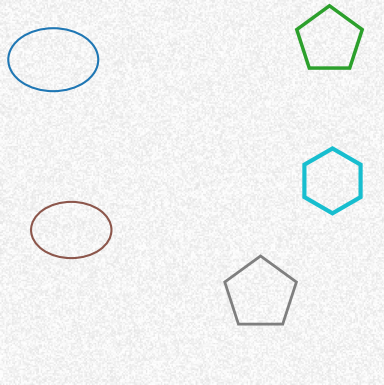[{"shape": "oval", "thickness": 1.5, "radius": 0.58, "center": [0.138, 0.845]}, {"shape": "pentagon", "thickness": 2.5, "radius": 0.45, "center": [0.856, 0.896]}, {"shape": "oval", "thickness": 1.5, "radius": 0.52, "center": [0.185, 0.403]}, {"shape": "pentagon", "thickness": 2, "radius": 0.49, "center": [0.677, 0.237]}, {"shape": "hexagon", "thickness": 3, "radius": 0.42, "center": [0.864, 0.53]}]